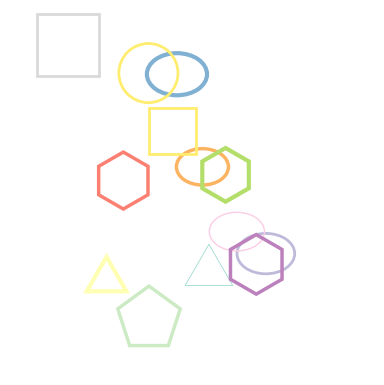[{"shape": "triangle", "thickness": 0.5, "radius": 0.36, "center": [0.543, 0.294]}, {"shape": "triangle", "thickness": 3, "radius": 0.3, "center": [0.277, 0.273]}, {"shape": "oval", "thickness": 2, "radius": 0.37, "center": [0.69, 0.341]}, {"shape": "hexagon", "thickness": 2.5, "radius": 0.37, "center": [0.32, 0.531]}, {"shape": "oval", "thickness": 3, "radius": 0.39, "center": [0.46, 0.807]}, {"shape": "oval", "thickness": 2.5, "radius": 0.34, "center": [0.526, 0.567]}, {"shape": "hexagon", "thickness": 3, "radius": 0.35, "center": [0.586, 0.546]}, {"shape": "oval", "thickness": 1, "radius": 0.36, "center": [0.615, 0.398]}, {"shape": "square", "thickness": 2, "radius": 0.4, "center": [0.178, 0.882]}, {"shape": "hexagon", "thickness": 2.5, "radius": 0.39, "center": [0.666, 0.313]}, {"shape": "pentagon", "thickness": 2.5, "radius": 0.43, "center": [0.387, 0.171]}, {"shape": "square", "thickness": 2, "radius": 0.3, "center": [0.448, 0.66]}, {"shape": "circle", "thickness": 2, "radius": 0.38, "center": [0.385, 0.81]}]